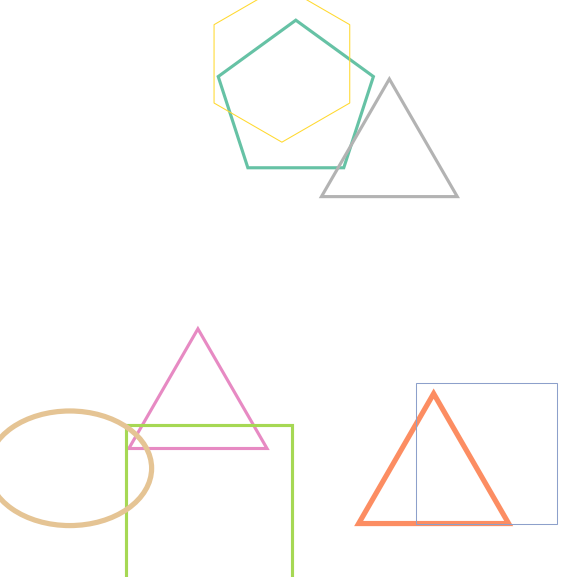[{"shape": "pentagon", "thickness": 1.5, "radius": 0.71, "center": [0.512, 0.823]}, {"shape": "triangle", "thickness": 2.5, "radius": 0.75, "center": [0.751, 0.168]}, {"shape": "square", "thickness": 0.5, "radius": 0.61, "center": [0.842, 0.214]}, {"shape": "triangle", "thickness": 1.5, "radius": 0.69, "center": [0.343, 0.292]}, {"shape": "square", "thickness": 1.5, "radius": 0.72, "center": [0.362, 0.119]}, {"shape": "hexagon", "thickness": 0.5, "radius": 0.68, "center": [0.488, 0.889]}, {"shape": "oval", "thickness": 2.5, "radius": 0.71, "center": [0.121, 0.188]}, {"shape": "triangle", "thickness": 1.5, "radius": 0.68, "center": [0.674, 0.727]}]